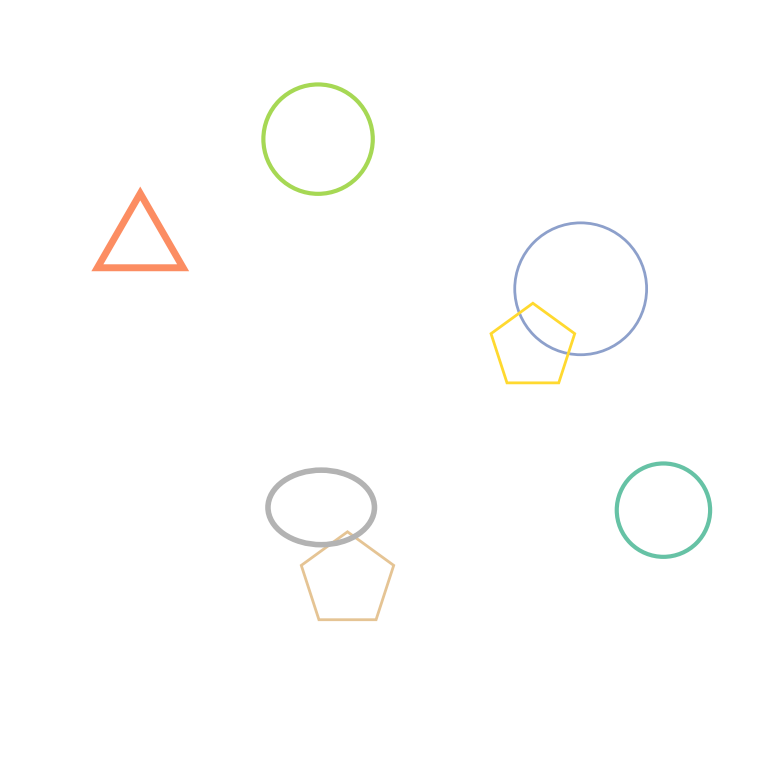[{"shape": "circle", "thickness": 1.5, "radius": 0.3, "center": [0.862, 0.337]}, {"shape": "triangle", "thickness": 2.5, "radius": 0.32, "center": [0.182, 0.684]}, {"shape": "circle", "thickness": 1, "radius": 0.43, "center": [0.754, 0.625]}, {"shape": "circle", "thickness": 1.5, "radius": 0.36, "center": [0.413, 0.819]}, {"shape": "pentagon", "thickness": 1, "radius": 0.29, "center": [0.692, 0.549]}, {"shape": "pentagon", "thickness": 1, "radius": 0.32, "center": [0.451, 0.246]}, {"shape": "oval", "thickness": 2, "radius": 0.35, "center": [0.417, 0.341]}]